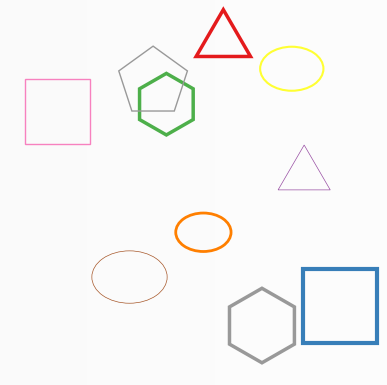[{"shape": "triangle", "thickness": 2.5, "radius": 0.41, "center": [0.576, 0.894]}, {"shape": "square", "thickness": 3, "radius": 0.48, "center": [0.877, 0.206]}, {"shape": "hexagon", "thickness": 2.5, "radius": 0.4, "center": [0.429, 0.729]}, {"shape": "triangle", "thickness": 0.5, "radius": 0.39, "center": [0.785, 0.546]}, {"shape": "oval", "thickness": 2, "radius": 0.36, "center": [0.525, 0.397]}, {"shape": "oval", "thickness": 1.5, "radius": 0.41, "center": [0.753, 0.821]}, {"shape": "oval", "thickness": 0.5, "radius": 0.49, "center": [0.334, 0.28]}, {"shape": "square", "thickness": 1, "radius": 0.42, "center": [0.149, 0.709]}, {"shape": "hexagon", "thickness": 2.5, "radius": 0.48, "center": [0.676, 0.154]}, {"shape": "pentagon", "thickness": 1, "radius": 0.47, "center": [0.395, 0.787]}]